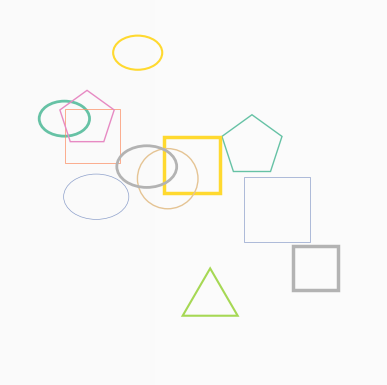[{"shape": "oval", "thickness": 2, "radius": 0.32, "center": [0.166, 0.692]}, {"shape": "pentagon", "thickness": 1, "radius": 0.41, "center": [0.65, 0.62]}, {"shape": "square", "thickness": 0.5, "radius": 0.35, "center": [0.239, 0.647]}, {"shape": "oval", "thickness": 0.5, "radius": 0.42, "center": [0.248, 0.489]}, {"shape": "square", "thickness": 0.5, "radius": 0.43, "center": [0.714, 0.455]}, {"shape": "pentagon", "thickness": 1, "radius": 0.37, "center": [0.225, 0.692]}, {"shape": "triangle", "thickness": 1.5, "radius": 0.41, "center": [0.542, 0.221]}, {"shape": "square", "thickness": 2.5, "radius": 0.36, "center": [0.495, 0.571]}, {"shape": "oval", "thickness": 1.5, "radius": 0.32, "center": [0.355, 0.863]}, {"shape": "circle", "thickness": 1, "radius": 0.39, "center": [0.433, 0.536]}, {"shape": "oval", "thickness": 2, "radius": 0.39, "center": [0.379, 0.567]}, {"shape": "square", "thickness": 2.5, "radius": 0.29, "center": [0.815, 0.304]}]